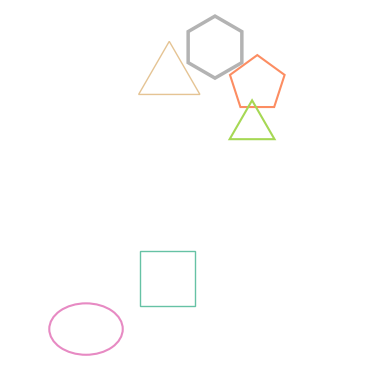[{"shape": "square", "thickness": 1, "radius": 0.36, "center": [0.435, 0.276]}, {"shape": "pentagon", "thickness": 1.5, "radius": 0.37, "center": [0.668, 0.782]}, {"shape": "oval", "thickness": 1.5, "radius": 0.48, "center": [0.223, 0.145]}, {"shape": "triangle", "thickness": 1.5, "radius": 0.34, "center": [0.655, 0.672]}, {"shape": "triangle", "thickness": 1, "radius": 0.46, "center": [0.44, 0.801]}, {"shape": "hexagon", "thickness": 2.5, "radius": 0.4, "center": [0.558, 0.878]}]